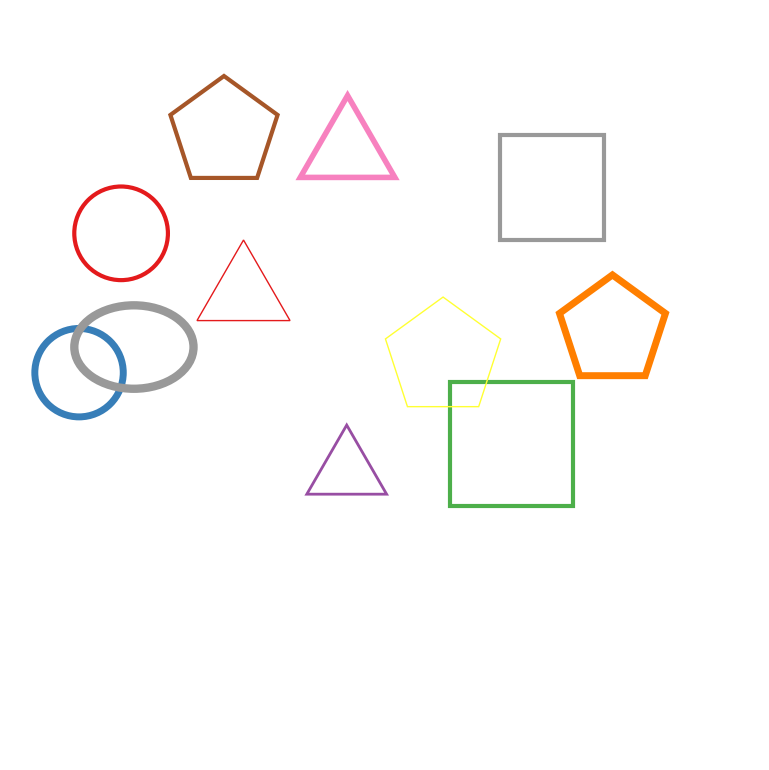[{"shape": "triangle", "thickness": 0.5, "radius": 0.35, "center": [0.316, 0.619]}, {"shape": "circle", "thickness": 1.5, "radius": 0.3, "center": [0.157, 0.697]}, {"shape": "circle", "thickness": 2.5, "radius": 0.29, "center": [0.103, 0.516]}, {"shape": "square", "thickness": 1.5, "radius": 0.4, "center": [0.664, 0.424]}, {"shape": "triangle", "thickness": 1, "radius": 0.3, "center": [0.45, 0.388]}, {"shape": "pentagon", "thickness": 2.5, "radius": 0.36, "center": [0.795, 0.571]}, {"shape": "pentagon", "thickness": 0.5, "radius": 0.39, "center": [0.575, 0.536]}, {"shape": "pentagon", "thickness": 1.5, "radius": 0.37, "center": [0.291, 0.828]}, {"shape": "triangle", "thickness": 2, "radius": 0.35, "center": [0.451, 0.805]}, {"shape": "oval", "thickness": 3, "radius": 0.39, "center": [0.174, 0.549]}, {"shape": "square", "thickness": 1.5, "radius": 0.34, "center": [0.717, 0.757]}]